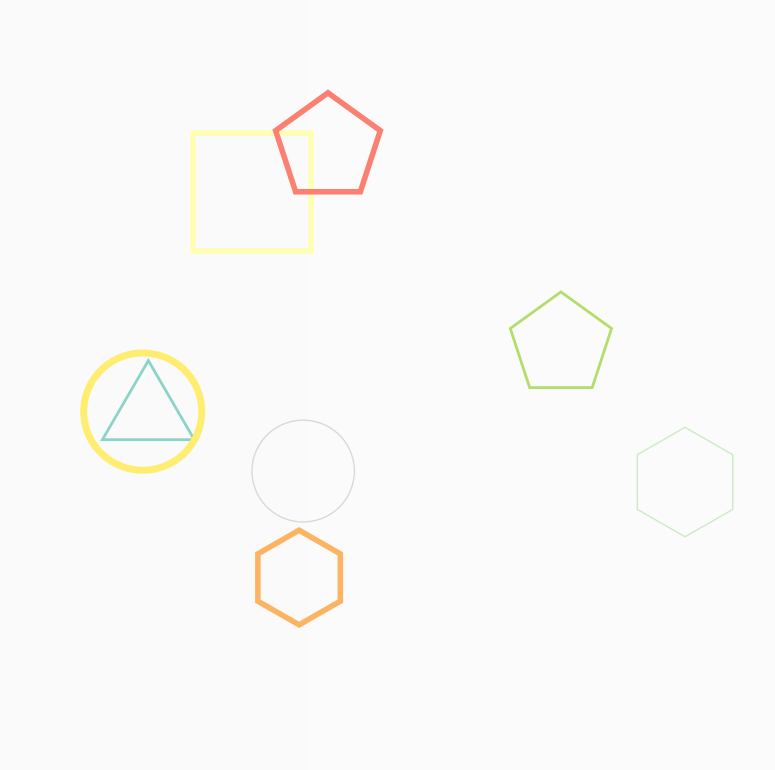[{"shape": "triangle", "thickness": 1, "radius": 0.34, "center": [0.191, 0.463]}, {"shape": "square", "thickness": 2, "radius": 0.38, "center": [0.325, 0.751]}, {"shape": "pentagon", "thickness": 2, "radius": 0.36, "center": [0.423, 0.808]}, {"shape": "hexagon", "thickness": 2, "radius": 0.31, "center": [0.386, 0.25]}, {"shape": "pentagon", "thickness": 1, "radius": 0.34, "center": [0.724, 0.552]}, {"shape": "circle", "thickness": 0.5, "radius": 0.33, "center": [0.391, 0.388]}, {"shape": "hexagon", "thickness": 0.5, "radius": 0.36, "center": [0.884, 0.374]}, {"shape": "circle", "thickness": 2.5, "radius": 0.38, "center": [0.184, 0.465]}]